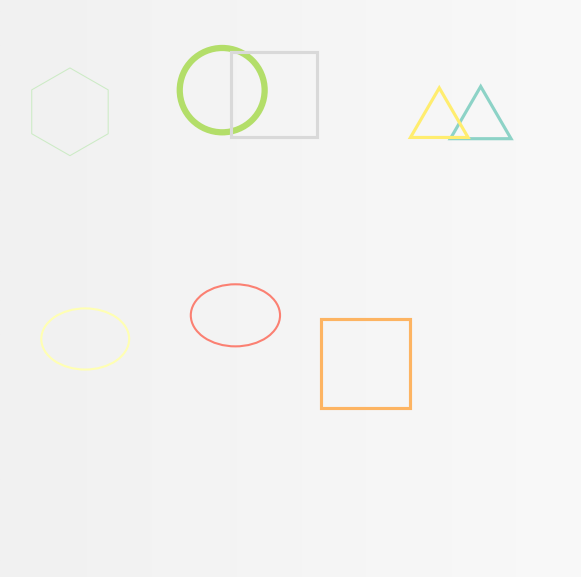[{"shape": "triangle", "thickness": 1.5, "radius": 0.3, "center": [0.827, 0.789]}, {"shape": "oval", "thickness": 1, "radius": 0.38, "center": [0.147, 0.412]}, {"shape": "oval", "thickness": 1, "radius": 0.38, "center": [0.405, 0.453]}, {"shape": "square", "thickness": 1.5, "radius": 0.38, "center": [0.629, 0.369]}, {"shape": "circle", "thickness": 3, "radius": 0.37, "center": [0.382, 0.843]}, {"shape": "square", "thickness": 1.5, "radius": 0.37, "center": [0.472, 0.836]}, {"shape": "hexagon", "thickness": 0.5, "radius": 0.38, "center": [0.12, 0.806]}, {"shape": "triangle", "thickness": 1.5, "radius": 0.29, "center": [0.756, 0.79]}]